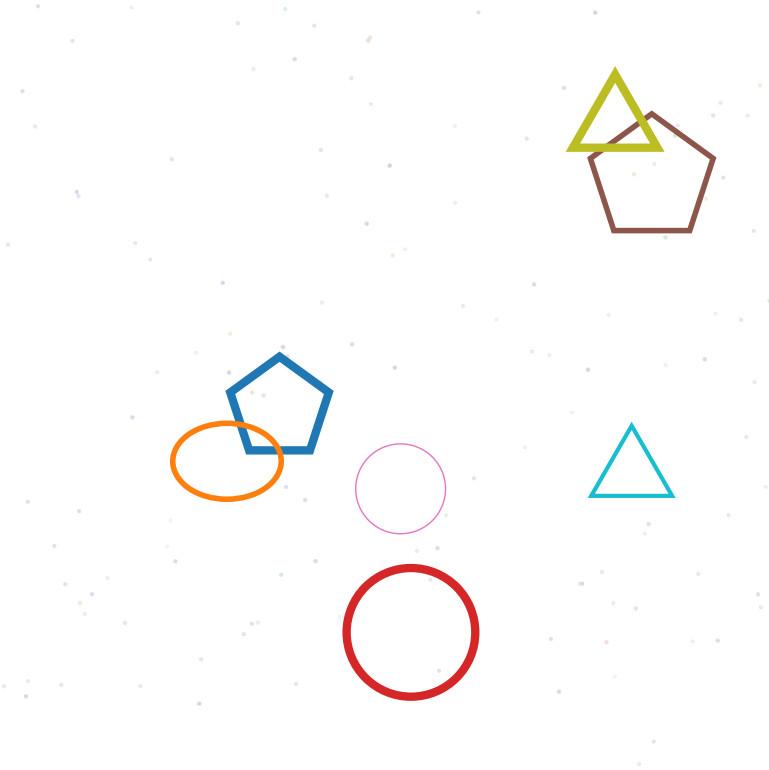[{"shape": "pentagon", "thickness": 3, "radius": 0.34, "center": [0.363, 0.47]}, {"shape": "oval", "thickness": 2, "radius": 0.35, "center": [0.295, 0.401]}, {"shape": "circle", "thickness": 3, "radius": 0.42, "center": [0.534, 0.179]}, {"shape": "pentagon", "thickness": 2, "radius": 0.42, "center": [0.846, 0.768]}, {"shape": "circle", "thickness": 0.5, "radius": 0.29, "center": [0.52, 0.365]}, {"shape": "triangle", "thickness": 3, "radius": 0.32, "center": [0.799, 0.84]}, {"shape": "triangle", "thickness": 1.5, "radius": 0.3, "center": [0.82, 0.386]}]